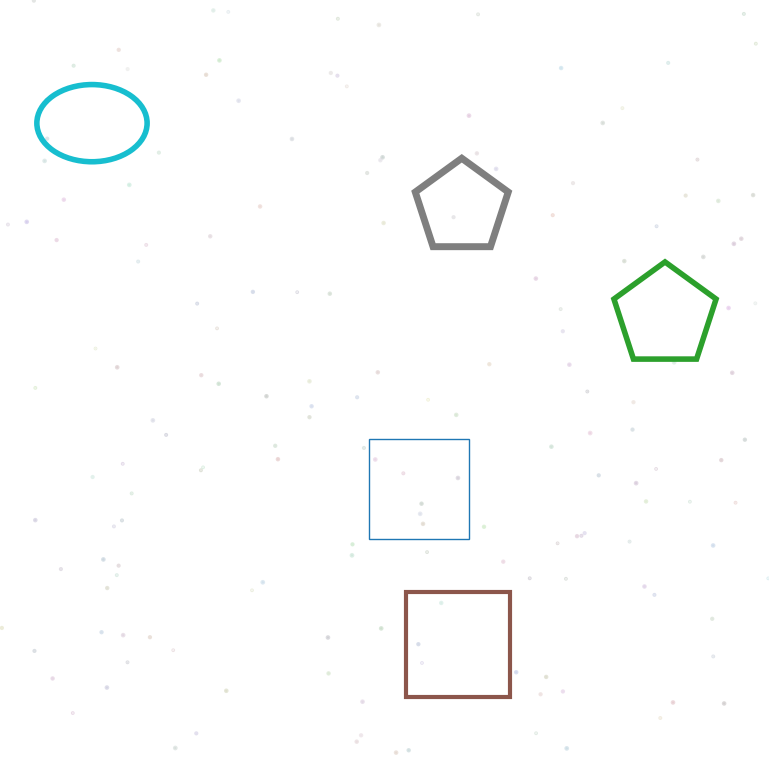[{"shape": "square", "thickness": 0.5, "radius": 0.32, "center": [0.544, 0.365]}, {"shape": "pentagon", "thickness": 2, "radius": 0.35, "center": [0.864, 0.59]}, {"shape": "square", "thickness": 1.5, "radius": 0.34, "center": [0.594, 0.163]}, {"shape": "pentagon", "thickness": 2.5, "radius": 0.32, "center": [0.6, 0.731]}, {"shape": "oval", "thickness": 2, "radius": 0.36, "center": [0.119, 0.84]}]